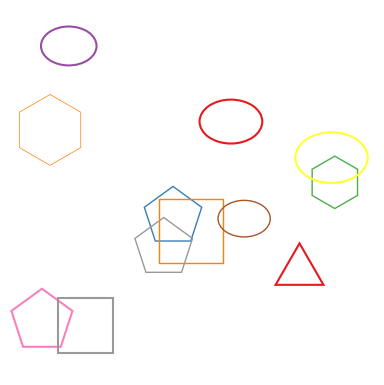[{"shape": "triangle", "thickness": 1.5, "radius": 0.36, "center": [0.778, 0.296]}, {"shape": "oval", "thickness": 1.5, "radius": 0.41, "center": [0.6, 0.684]}, {"shape": "pentagon", "thickness": 1, "radius": 0.39, "center": [0.449, 0.437]}, {"shape": "hexagon", "thickness": 1, "radius": 0.34, "center": [0.87, 0.526]}, {"shape": "oval", "thickness": 1.5, "radius": 0.36, "center": [0.179, 0.881]}, {"shape": "hexagon", "thickness": 0.5, "radius": 0.46, "center": [0.13, 0.663]}, {"shape": "square", "thickness": 1, "radius": 0.42, "center": [0.497, 0.4]}, {"shape": "oval", "thickness": 1.5, "radius": 0.47, "center": [0.861, 0.591]}, {"shape": "oval", "thickness": 1, "radius": 0.34, "center": [0.634, 0.432]}, {"shape": "pentagon", "thickness": 1.5, "radius": 0.42, "center": [0.109, 0.167]}, {"shape": "pentagon", "thickness": 1, "radius": 0.39, "center": [0.425, 0.356]}, {"shape": "square", "thickness": 1.5, "radius": 0.36, "center": [0.222, 0.154]}]